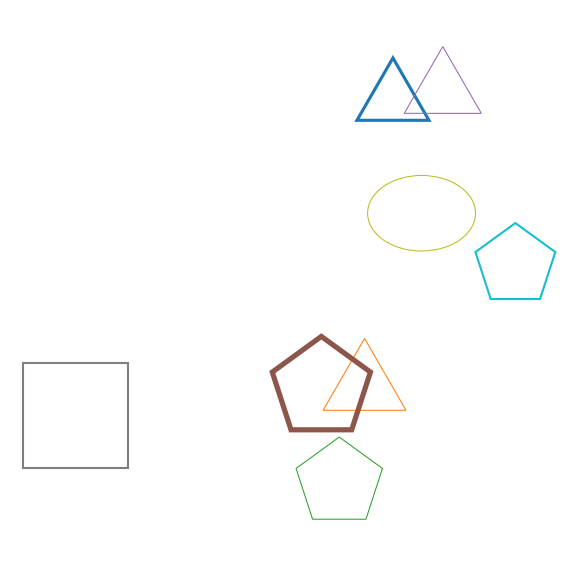[{"shape": "triangle", "thickness": 1.5, "radius": 0.36, "center": [0.68, 0.827]}, {"shape": "triangle", "thickness": 0.5, "radius": 0.41, "center": [0.631, 0.33]}, {"shape": "pentagon", "thickness": 0.5, "radius": 0.39, "center": [0.587, 0.164]}, {"shape": "triangle", "thickness": 0.5, "radius": 0.39, "center": [0.767, 0.841]}, {"shape": "pentagon", "thickness": 2.5, "radius": 0.45, "center": [0.556, 0.327]}, {"shape": "square", "thickness": 1, "radius": 0.45, "center": [0.131, 0.279]}, {"shape": "oval", "thickness": 0.5, "radius": 0.47, "center": [0.73, 0.63]}, {"shape": "pentagon", "thickness": 1, "radius": 0.36, "center": [0.892, 0.54]}]